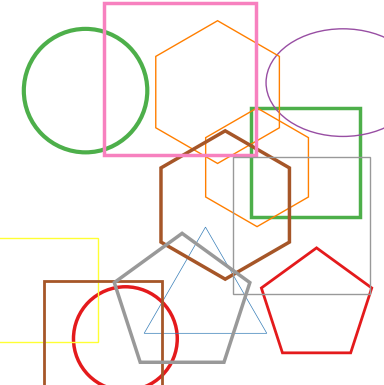[{"shape": "pentagon", "thickness": 2, "radius": 0.75, "center": [0.822, 0.205]}, {"shape": "circle", "thickness": 2.5, "radius": 0.67, "center": [0.326, 0.12]}, {"shape": "triangle", "thickness": 0.5, "radius": 0.92, "center": [0.534, 0.226]}, {"shape": "square", "thickness": 2.5, "radius": 0.71, "center": [0.793, 0.579]}, {"shape": "circle", "thickness": 3, "radius": 0.8, "center": [0.222, 0.765]}, {"shape": "oval", "thickness": 1, "radius": 1.0, "center": [0.891, 0.785]}, {"shape": "hexagon", "thickness": 1, "radius": 0.77, "center": [0.668, 0.565]}, {"shape": "hexagon", "thickness": 1, "radius": 0.93, "center": [0.565, 0.761]}, {"shape": "square", "thickness": 1, "radius": 0.68, "center": [0.118, 0.247]}, {"shape": "square", "thickness": 2, "radius": 0.76, "center": [0.267, 0.117]}, {"shape": "hexagon", "thickness": 2.5, "radius": 0.96, "center": [0.585, 0.468]}, {"shape": "square", "thickness": 2.5, "radius": 0.99, "center": [0.467, 0.795]}, {"shape": "square", "thickness": 1, "radius": 0.89, "center": [0.783, 0.414]}, {"shape": "pentagon", "thickness": 2.5, "radius": 0.93, "center": [0.473, 0.209]}]